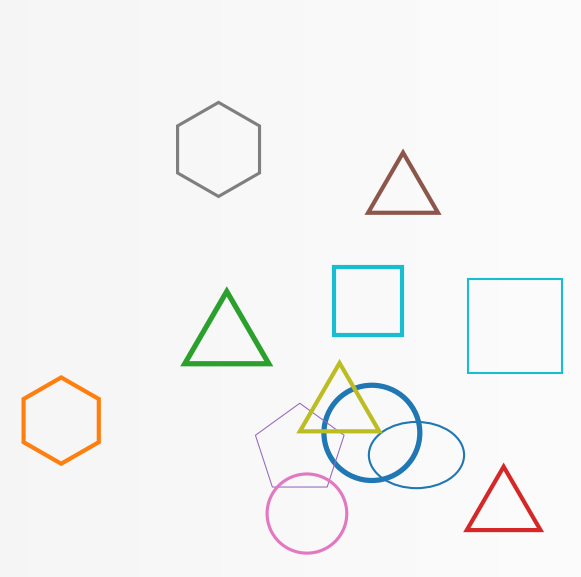[{"shape": "circle", "thickness": 2.5, "radius": 0.41, "center": [0.64, 0.25]}, {"shape": "oval", "thickness": 1, "radius": 0.41, "center": [0.717, 0.211]}, {"shape": "hexagon", "thickness": 2, "radius": 0.37, "center": [0.105, 0.271]}, {"shape": "triangle", "thickness": 2.5, "radius": 0.42, "center": [0.39, 0.411]}, {"shape": "triangle", "thickness": 2, "radius": 0.37, "center": [0.866, 0.118]}, {"shape": "pentagon", "thickness": 0.5, "radius": 0.4, "center": [0.516, 0.221]}, {"shape": "triangle", "thickness": 2, "radius": 0.35, "center": [0.693, 0.665]}, {"shape": "circle", "thickness": 1.5, "radius": 0.34, "center": [0.528, 0.11]}, {"shape": "hexagon", "thickness": 1.5, "radius": 0.41, "center": [0.376, 0.74]}, {"shape": "triangle", "thickness": 2, "radius": 0.39, "center": [0.584, 0.292]}, {"shape": "square", "thickness": 2, "radius": 0.29, "center": [0.632, 0.478]}, {"shape": "square", "thickness": 1, "radius": 0.4, "center": [0.886, 0.435]}]